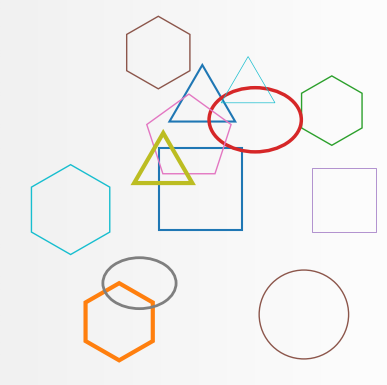[{"shape": "triangle", "thickness": 1.5, "radius": 0.49, "center": [0.522, 0.733]}, {"shape": "square", "thickness": 1.5, "radius": 0.53, "center": [0.518, 0.508]}, {"shape": "hexagon", "thickness": 3, "radius": 0.5, "center": [0.308, 0.164]}, {"shape": "hexagon", "thickness": 1, "radius": 0.45, "center": [0.856, 0.713]}, {"shape": "oval", "thickness": 2.5, "radius": 0.6, "center": [0.659, 0.689]}, {"shape": "square", "thickness": 0.5, "radius": 0.42, "center": [0.888, 0.482]}, {"shape": "hexagon", "thickness": 1, "radius": 0.47, "center": [0.409, 0.863]}, {"shape": "circle", "thickness": 1, "radius": 0.58, "center": [0.784, 0.183]}, {"shape": "pentagon", "thickness": 1, "radius": 0.57, "center": [0.488, 0.641]}, {"shape": "oval", "thickness": 2, "radius": 0.47, "center": [0.36, 0.264]}, {"shape": "triangle", "thickness": 3, "radius": 0.43, "center": [0.421, 0.568]}, {"shape": "triangle", "thickness": 0.5, "radius": 0.4, "center": [0.64, 0.773]}, {"shape": "hexagon", "thickness": 1, "radius": 0.58, "center": [0.182, 0.456]}]